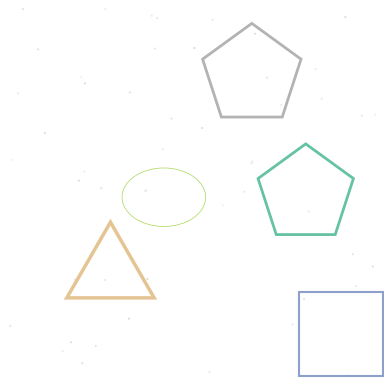[{"shape": "pentagon", "thickness": 2, "radius": 0.65, "center": [0.794, 0.496]}, {"shape": "square", "thickness": 1.5, "radius": 0.55, "center": [0.886, 0.132]}, {"shape": "oval", "thickness": 0.5, "radius": 0.54, "center": [0.426, 0.488]}, {"shape": "triangle", "thickness": 2.5, "radius": 0.66, "center": [0.287, 0.292]}, {"shape": "pentagon", "thickness": 2, "radius": 0.67, "center": [0.654, 0.805]}]